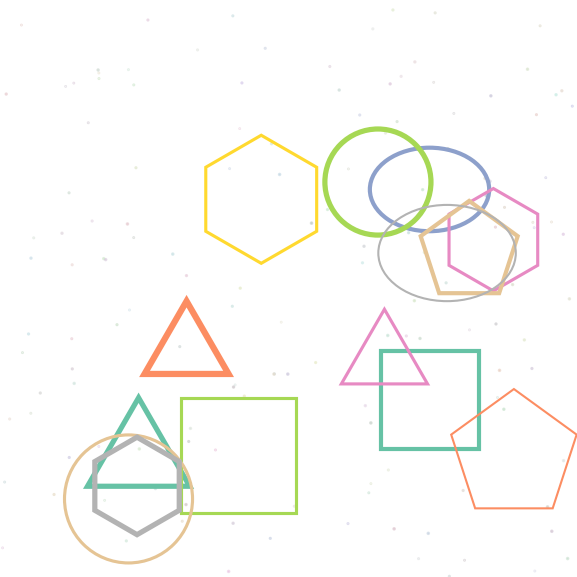[{"shape": "square", "thickness": 2, "radius": 0.42, "center": [0.745, 0.307]}, {"shape": "triangle", "thickness": 2.5, "radius": 0.51, "center": [0.24, 0.208]}, {"shape": "triangle", "thickness": 3, "radius": 0.42, "center": [0.323, 0.394]}, {"shape": "pentagon", "thickness": 1, "radius": 0.57, "center": [0.89, 0.211]}, {"shape": "oval", "thickness": 2, "radius": 0.52, "center": [0.744, 0.671]}, {"shape": "triangle", "thickness": 1.5, "radius": 0.43, "center": [0.666, 0.377]}, {"shape": "hexagon", "thickness": 1.5, "radius": 0.44, "center": [0.854, 0.584]}, {"shape": "square", "thickness": 1.5, "radius": 0.5, "center": [0.413, 0.211]}, {"shape": "circle", "thickness": 2.5, "radius": 0.46, "center": [0.654, 0.684]}, {"shape": "hexagon", "thickness": 1.5, "radius": 0.55, "center": [0.452, 0.654]}, {"shape": "circle", "thickness": 1.5, "radius": 0.55, "center": [0.223, 0.135]}, {"shape": "pentagon", "thickness": 2, "radius": 0.44, "center": [0.812, 0.563]}, {"shape": "oval", "thickness": 1, "radius": 0.6, "center": [0.774, 0.561]}, {"shape": "hexagon", "thickness": 2.5, "radius": 0.42, "center": [0.237, 0.158]}]